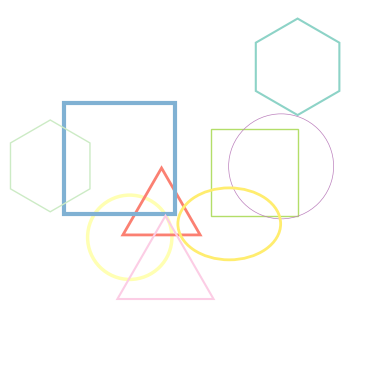[{"shape": "hexagon", "thickness": 1.5, "radius": 0.63, "center": [0.773, 0.826]}, {"shape": "circle", "thickness": 2.5, "radius": 0.55, "center": [0.337, 0.384]}, {"shape": "triangle", "thickness": 2, "radius": 0.58, "center": [0.42, 0.448]}, {"shape": "square", "thickness": 3, "radius": 0.73, "center": [0.31, 0.588]}, {"shape": "square", "thickness": 1, "radius": 0.57, "center": [0.661, 0.552]}, {"shape": "triangle", "thickness": 1.5, "radius": 0.72, "center": [0.43, 0.295]}, {"shape": "circle", "thickness": 0.5, "radius": 0.68, "center": [0.73, 0.568]}, {"shape": "hexagon", "thickness": 1, "radius": 0.6, "center": [0.13, 0.569]}, {"shape": "oval", "thickness": 2, "radius": 0.67, "center": [0.595, 0.419]}]